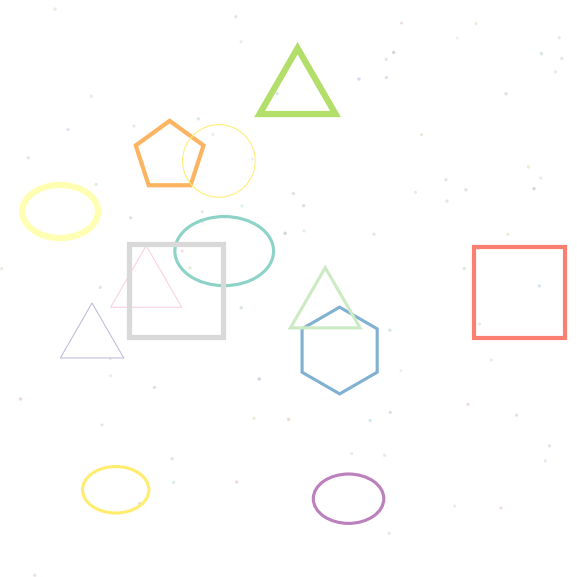[{"shape": "oval", "thickness": 1.5, "radius": 0.43, "center": [0.388, 0.564]}, {"shape": "oval", "thickness": 3, "radius": 0.33, "center": [0.104, 0.633]}, {"shape": "triangle", "thickness": 0.5, "radius": 0.32, "center": [0.159, 0.411]}, {"shape": "square", "thickness": 2, "radius": 0.39, "center": [0.9, 0.493]}, {"shape": "hexagon", "thickness": 1.5, "radius": 0.38, "center": [0.588, 0.392]}, {"shape": "pentagon", "thickness": 2, "radius": 0.31, "center": [0.294, 0.728]}, {"shape": "triangle", "thickness": 3, "radius": 0.38, "center": [0.515, 0.84]}, {"shape": "triangle", "thickness": 0.5, "radius": 0.36, "center": [0.253, 0.503]}, {"shape": "square", "thickness": 2.5, "radius": 0.4, "center": [0.305, 0.496]}, {"shape": "oval", "thickness": 1.5, "radius": 0.31, "center": [0.604, 0.136]}, {"shape": "triangle", "thickness": 1.5, "radius": 0.35, "center": [0.563, 0.466]}, {"shape": "oval", "thickness": 1.5, "radius": 0.29, "center": [0.2, 0.151]}, {"shape": "circle", "thickness": 0.5, "radius": 0.31, "center": [0.379, 0.72]}]